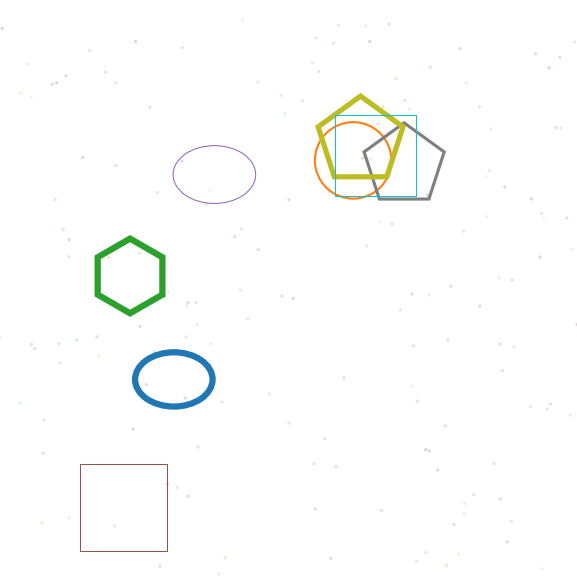[{"shape": "oval", "thickness": 3, "radius": 0.34, "center": [0.301, 0.342]}, {"shape": "circle", "thickness": 1, "radius": 0.33, "center": [0.612, 0.721]}, {"shape": "hexagon", "thickness": 3, "radius": 0.32, "center": [0.225, 0.521]}, {"shape": "oval", "thickness": 0.5, "radius": 0.36, "center": [0.371, 0.697]}, {"shape": "square", "thickness": 0.5, "radius": 0.38, "center": [0.213, 0.12]}, {"shape": "pentagon", "thickness": 1.5, "radius": 0.36, "center": [0.7, 0.713]}, {"shape": "pentagon", "thickness": 2.5, "radius": 0.39, "center": [0.624, 0.756]}, {"shape": "square", "thickness": 0.5, "radius": 0.35, "center": [0.65, 0.729]}]